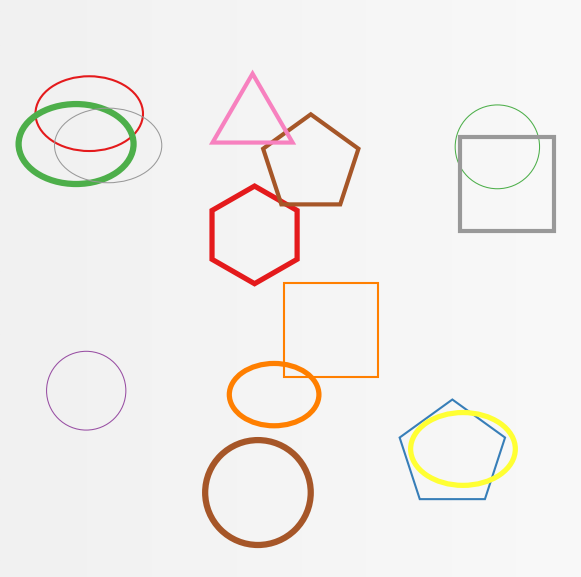[{"shape": "hexagon", "thickness": 2.5, "radius": 0.42, "center": [0.438, 0.592]}, {"shape": "oval", "thickness": 1, "radius": 0.46, "center": [0.154, 0.802]}, {"shape": "pentagon", "thickness": 1, "radius": 0.48, "center": [0.778, 0.212]}, {"shape": "circle", "thickness": 0.5, "radius": 0.36, "center": [0.856, 0.745]}, {"shape": "oval", "thickness": 3, "radius": 0.49, "center": [0.131, 0.75]}, {"shape": "circle", "thickness": 0.5, "radius": 0.34, "center": [0.148, 0.323]}, {"shape": "square", "thickness": 1, "radius": 0.41, "center": [0.57, 0.427]}, {"shape": "oval", "thickness": 2.5, "radius": 0.39, "center": [0.472, 0.316]}, {"shape": "oval", "thickness": 2.5, "radius": 0.45, "center": [0.797, 0.222]}, {"shape": "pentagon", "thickness": 2, "radius": 0.43, "center": [0.535, 0.715]}, {"shape": "circle", "thickness": 3, "radius": 0.45, "center": [0.444, 0.146]}, {"shape": "triangle", "thickness": 2, "radius": 0.4, "center": [0.435, 0.792]}, {"shape": "oval", "thickness": 0.5, "radius": 0.46, "center": [0.186, 0.747]}, {"shape": "square", "thickness": 2, "radius": 0.4, "center": [0.872, 0.68]}]